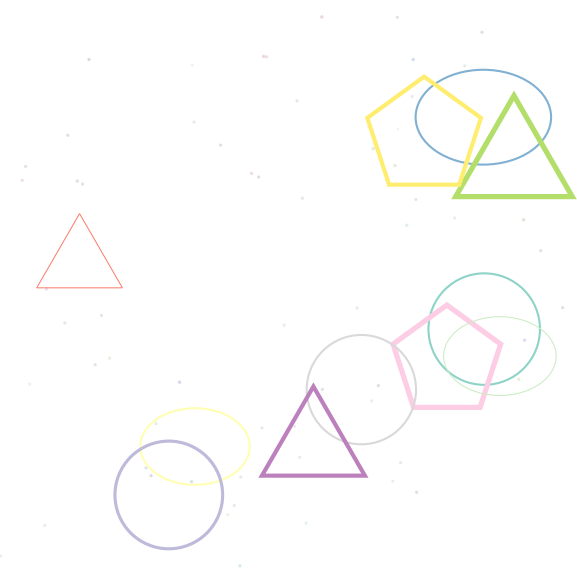[{"shape": "circle", "thickness": 1, "radius": 0.48, "center": [0.838, 0.429]}, {"shape": "oval", "thickness": 1, "radius": 0.47, "center": [0.338, 0.226]}, {"shape": "circle", "thickness": 1.5, "radius": 0.47, "center": [0.292, 0.142]}, {"shape": "triangle", "thickness": 0.5, "radius": 0.43, "center": [0.138, 0.544]}, {"shape": "oval", "thickness": 1, "radius": 0.59, "center": [0.837, 0.796]}, {"shape": "triangle", "thickness": 2.5, "radius": 0.58, "center": [0.89, 0.717]}, {"shape": "pentagon", "thickness": 2.5, "radius": 0.49, "center": [0.774, 0.373]}, {"shape": "circle", "thickness": 1, "radius": 0.47, "center": [0.626, 0.324]}, {"shape": "triangle", "thickness": 2, "radius": 0.51, "center": [0.543, 0.227]}, {"shape": "oval", "thickness": 0.5, "radius": 0.49, "center": [0.866, 0.383]}, {"shape": "pentagon", "thickness": 2, "radius": 0.52, "center": [0.734, 0.763]}]